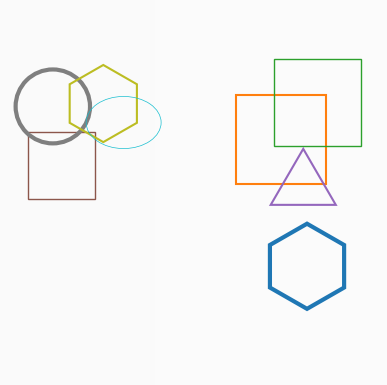[{"shape": "hexagon", "thickness": 3, "radius": 0.55, "center": [0.792, 0.308]}, {"shape": "square", "thickness": 1.5, "radius": 0.58, "center": [0.725, 0.638]}, {"shape": "square", "thickness": 1, "radius": 0.56, "center": [0.819, 0.734]}, {"shape": "triangle", "thickness": 1.5, "radius": 0.48, "center": [0.783, 0.516]}, {"shape": "square", "thickness": 1, "radius": 0.43, "center": [0.159, 0.571]}, {"shape": "circle", "thickness": 3, "radius": 0.48, "center": [0.136, 0.724]}, {"shape": "hexagon", "thickness": 1.5, "radius": 0.5, "center": [0.267, 0.731]}, {"shape": "oval", "thickness": 0.5, "radius": 0.48, "center": [0.319, 0.682]}]